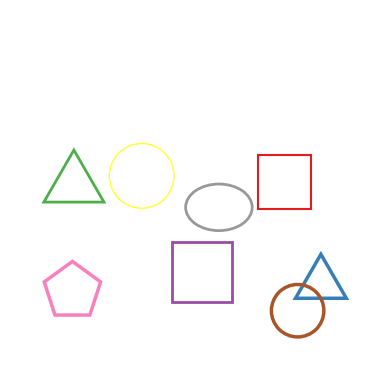[{"shape": "square", "thickness": 1.5, "radius": 0.35, "center": [0.739, 0.527]}, {"shape": "triangle", "thickness": 2.5, "radius": 0.38, "center": [0.834, 0.263]}, {"shape": "triangle", "thickness": 2, "radius": 0.45, "center": [0.192, 0.52]}, {"shape": "square", "thickness": 2, "radius": 0.39, "center": [0.525, 0.293]}, {"shape": "circle", "thickness": 1, "radius": 0.42, "center": [0.368, 0.543]}, {"shape": "circle", "thickness": 2.5, "radius": 0.34, "center": [0.773, 0.193]}, {"shape": "pentagon", "thickness": 2.5, "radius": 0.39, "center": [0.188, 0.244]}, {"shape": "oval", "thickness": 2, "radius": 0.43, "center": [0.569, 0.461]}]